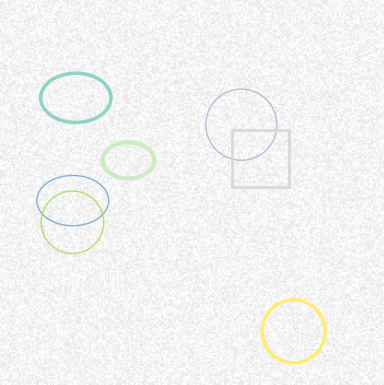[{"shape": "oval", "thickness": 2.5, "radius": 0.46, "center": [0.197, 0.746]}, {"shape": "circle", "thickness": 1, "radius": 0.46, "center": [0.627, 0.676]}, {"shape": "oval", "thickness": 1, "radius": 0.47, "center": [0.189, 0.479]}, {"shape": "circle", "thickness": 1, "radius": 0.41, "center": [0.188, 0.423]}, {"shape": "square", "thickness": 2, "radius": 0.37, "center": [0.676, 0.589]}, {"shape": "oval", "thickness": 3, "radius": 0.34, "center": [0.333, 0.584]}, {"shape": "circle", "thickness": 2.5, "radius": 0.41, "center": [0.763, 0.139]}]